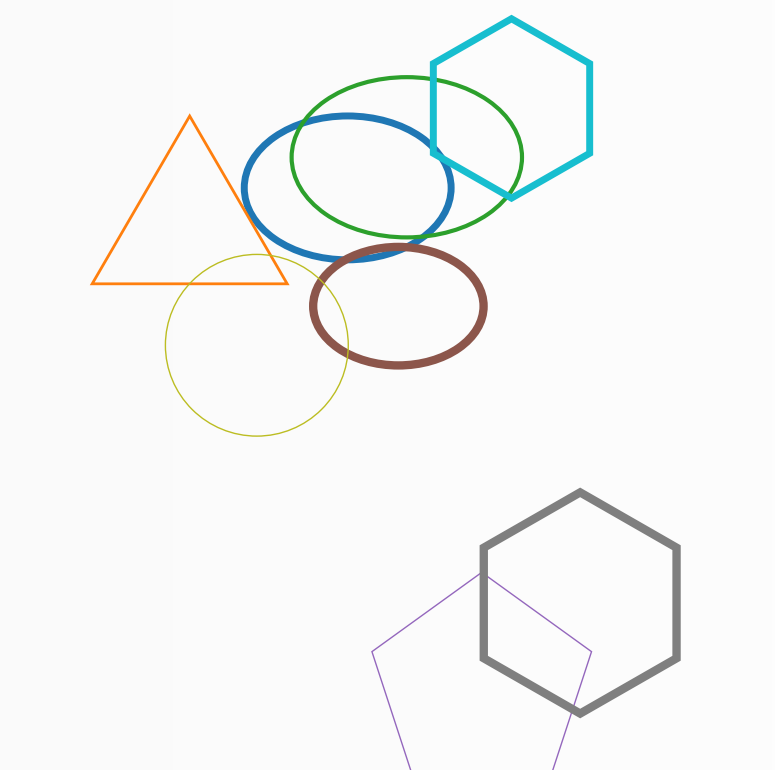[{"shape": "oval", "thickness": 2.5, "radius": 0.67, "center": [0.449, 0.756]}, {"shape": "triangle", "thickness": 1, "radius": 0.73, "center": [0.245, 0.704]}, {"shape": "oval", "thickness": 1.5, "radius": 0.74, "center": [0.525, 0.796]}, {"shape": "pentagon", "thickness": 0.5, "radius": 0.74, "center": [0.622, 0.108]}, {"shape": "oval", "thickness": 3, "radius": 0.55, "center": [0.514, 0.602]}, {"shape": "hexagon", "thickness": 3, "radius": 0.72, "center": [0.749, 0.217]}, {"shape": "circle", "thickness": 0.5, "radius": 0.59, "center": [0.331, 0.552]}, {"shape": "hexagon", "thickness": 2.5, "radius": 0.58, "center": [0.66, 0.859]}]